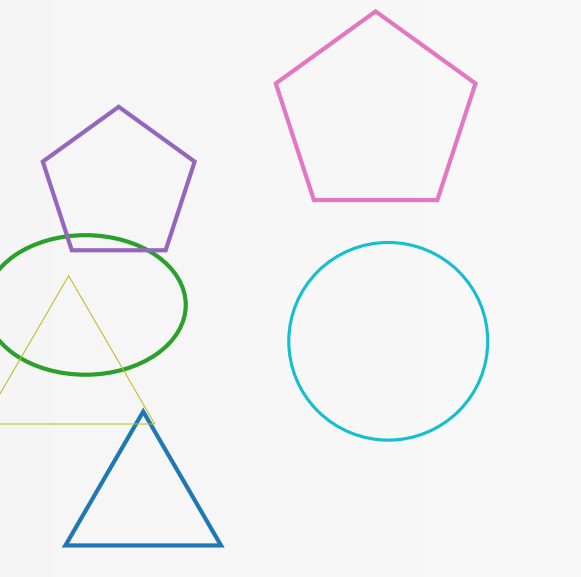[{"shape": "triangle", "thickness": 2, "radius": 0.77, "center": [0.246, 0.132]}, {"shape": "oval", "thickness": 2, "radius": 0.86, "center": [0.147, 0.471]}, {"shape": "pentagon", "thickness": 2, "radius": 0.69, "center": [0.204, 0.677]}, {"shape": "pentagon", "thickness": 2, "radius": 0.9, "center": [0.646, 0.799]}, {"shape": "triangle", "thickness": 0.5, "radius": 0.86, "center": [0.118, 0.351]}, {"shape": "circle", "thickness": 1.5, "radius": 0.86, "center": [0.668, 0.408]}]